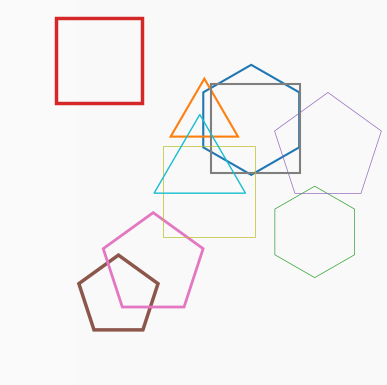[{"shape": "hexagon", "thickness": 1.5, "radius": 0.71, "center": [0.648, 0.689]}, {"shape": "triangle", "thickness": 1.5, "radius": 0.5, "center": [0.527, 0.695]}, {"shape": "hexagon", "thickness": 0.5, "radius": 0.59, "center": [0.812, 0.398]}, {"shape": "square", "thickness": 2.5, "radius": 0.55, "center": [0.256, 0.842]}, {"shape": "pentagon", "thickness": 0.5, "radius": 0.72, "center": [0.846, 0.615]}, {"shape": "pentagon", "thickness": 2.5, "radius": 0.54, "center": [0.306, 0.23]}, {"shape": "pentagon", "thickness": 2, "radius": 0.68, "center": [0.395, 0.312]}, {"shape": "square", "thickness": 1.5, "radius": 0.57, "center": [0.66, 0.666]}, {"shape": "square", "thickness": 0.5, "radius": 0.59, "center": [0.539, 0.502]}, {"shape": "triangle", "thickness": 1, "radius": 0.68, "center": [0.516, 0.566]}]